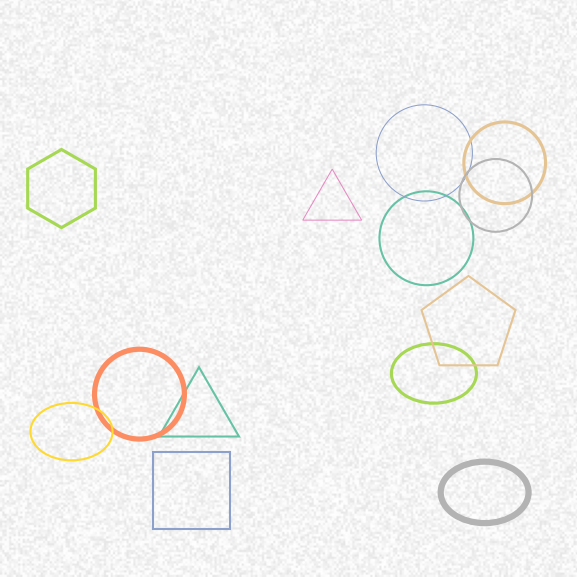[{"shape": "triangle", "thickness": 1, "radius": 0.4, "center": [0.345, 0.283]}, {"shape": "circle", "thickness": 1, "radius": 0.41, "center": [0.738, 0.587]}, {"shape": "circle", "thickness": 2.5, "radius": 0.39, "center": [0.241, 0.317]}, {"shape": "circle", "thickness": 0.5, "radius": 0.42, "center": [0.735, 0.734]}, {"shape": "square", "thickness": 1, "radius": 0.33, "center": [0.332, 0.15]}, {"shape": "triangle", "thickness": 0.5, "radius": 0.29, "center": [0.575, 0.647]}, {"shape": "hexagon", "thickness": 1.5, "radius": 0.34, "center": [0.107, 0.673]}, {"shape": "oval", "thickness": 1.5, "radius": 0.37, "center": [0.751, 0.353]}, {"shape": "oval", "thickness": 1, "radius": 0.36, "center": [0.124, 0.252]}, {"shape": "pentagon", "thickness": 1, "radius": 0.43, "center": [0.811, 0.436]}, {"shape": "circle", "thickness": 1.5, "radius": 0.35, "center": [0.874, 0.717]}, {"shape": "oval", "thickness": 3, "radius": 0.38, "center": [0.839, 0.147]}, {"shape": "circle", "thickness": 1, "radius": 0.32, "center": [0.858, 0.661]}]